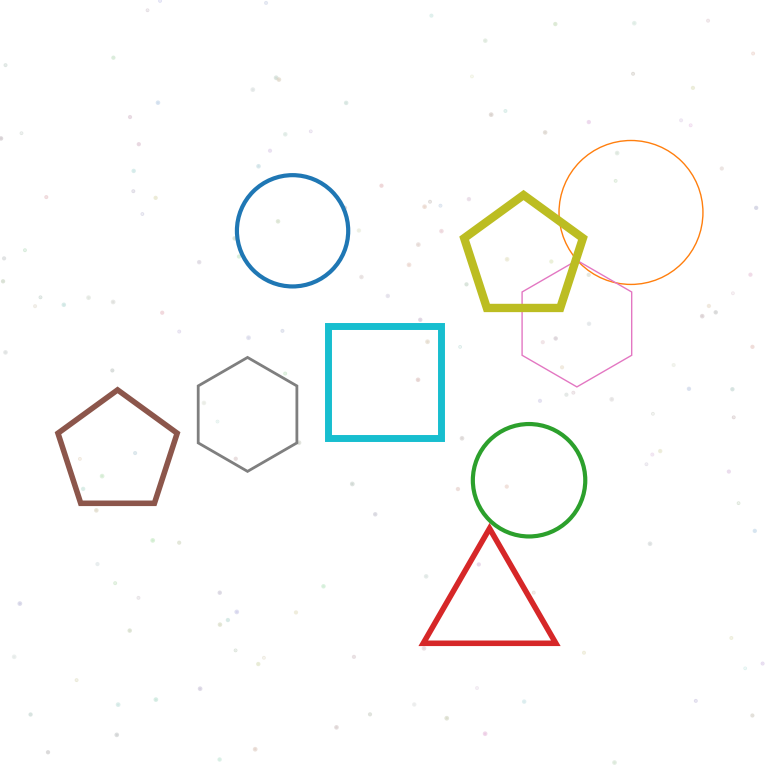[{"shape": "circle", "thickness": 1.5, "radius": 0.36, "center": [0.38, 0.7]}, {"shape": "circle", "thickness": 0.5, "radius": 0.47, "center": [0.819, 0.724]}, {"shape": "circle", "thickness": 1.5, "radius": 0.37, "center": [0.687, 0.376]}, {"shape": "triangle", "thickness": 2, "radius": 0.5, "center": [0.636, 0.214]}, {"shape": "pentagon", "thickness": 2, "radius": 0.41, "center": [0.153, 0.412]}, {"shape": "hexagon", "thickness": 0.5, "radius": 0.41, "center": [0.749, 0.58]}, {"shape": "hexagon", "thickness": 1, "radius": 0.37, "center": [0.321, 0.462]}, {"shape": "pentagon", "thickness": 3, "radius": 0.41, "center": [0.68, 0.666]}, {"shape": "square", "thickness": 2.5, "radius": 0.37, "center": [0.499, 0.504]}]